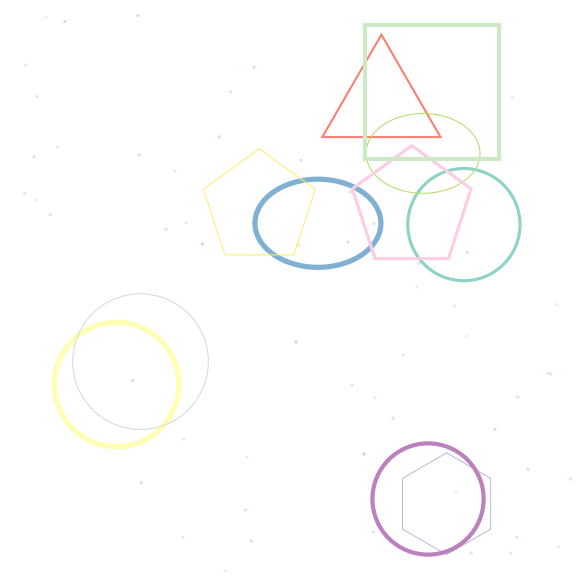[{"shape": "circle", "thickness": 1.5, "radius": 0.49, "center": [0.803, 0.61]}, {"shape": "circle", "thickness": 2.5, "radius": 0.54, "center": [0.202, 0.333]}, {"shape": "hexagon", "thickness": 0.5, "radius": 0.44, "center": [0.773, 0.127]}, {"shape": "triangle", "thickness": 1, "radius": 0.59, "center": [0.66, 0.821]}, {"shape": "oval", "thickness": 2.5, "radius": 0.55, "center": [0.551, 0.613]}, {"shape": "oval", "thickness": 0.5, "radius": 0.49, "center": [0.733, 0.733]}, {"shape": "pentagon", "thickness": 1.5, "radius": 0.54, "center": [0.713, 0.639]}, {"shape": "circle", "thickness": 0.5, "radius": 0.59, "center": [0.243, 0.373]}, {"shape": "circle", "thickness": 2, "radius": 0.48, "center": [0.741, 0.135]}, {"shape": "square", "thickness": 2, "radius": 0.58, "center": [0.748, 0.839]}, {"shape": "pentagon", "thickness": 0.5, "radius": 0.51, "center": [0.449, 0.64]}]